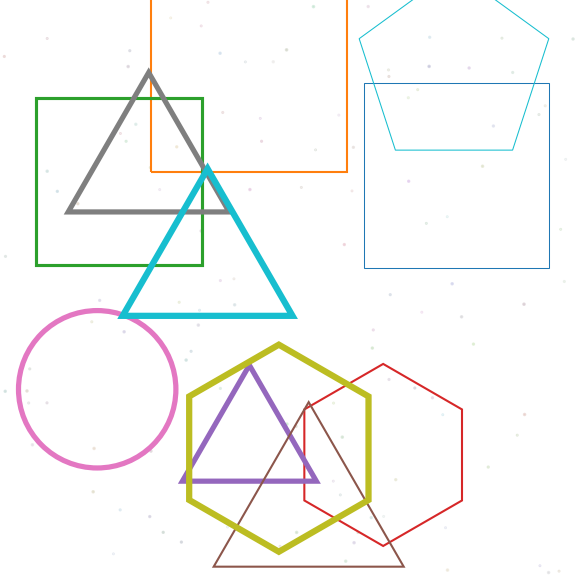[{"shape": "square", "thickness": 0.5, "radius": 0.8, "center": [0.791, 0.695]}, {"shape": "square", "thickness": 1, "radius": 0.85, "center": [0.431, 0.871]}, {"shape": "square", "thickness": 1.5, "radius": 0.72, "center": [0.206, 0.684]}, {"shape": "hexagon", "thickness": 1, "radius": 0.79, "center": [0.663, 0.211]}, {"shape": "triangle", "thickness": 2.5, "radius": 0.67, "center": [0.432, 0.233]}, {"shape": "triangle", "thickness": 1, "radius": 0.95, "center": [0.535, 0.113]}, {"shape": "circle", "thickness": 2.5, "radius": 0.68, "center": [0.168, 0.325]}, {"shape": "triangle", "thickness": 2.5, "radius": 0.8, "center": [0.257, 0.713]}, {"shape": "hexagon", "thickness": 3, "radius": 0.9, "center": [0.483, 0.223]}, {"shape": "triangle", "thickness": 3, "radius": 0.85, "center": [0.359, 0.537]}, {"shape": "pentagon", "thickness": 0.5, "radius": 0.86, "center": [0.786, 0.879]}]